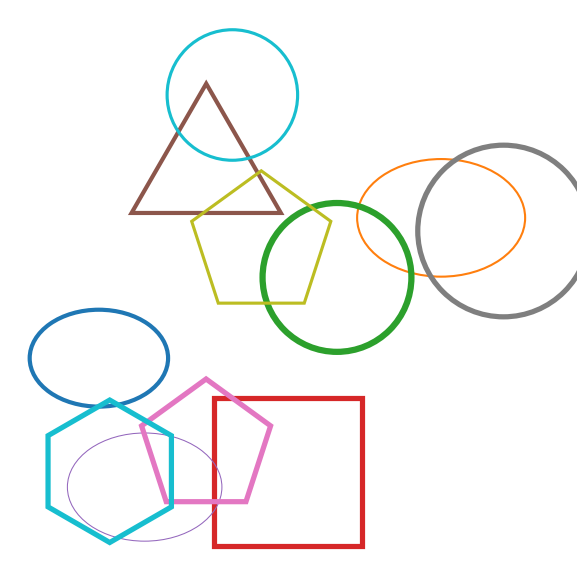[{"shape": "oval", "thickness": 2, "radius": 0.6, "center": [0.171, 0.379]}, {"shape": "oval", "thickness": 1, "radius": 0.73, "center": [0.764, 0.622]}, {"shape": "circle", "thickness": 3, "radius": 0.64, "center": [0.584, 0.519]}, {"shape": "square", "thickness": 2.5, "radius": 0.64, "center": [0.498, 0.182]}, {"shape": "oval", "thickness": 0.5, "radius": 0.67, "center": [0.25, 0.156]}, {"shape": "triangle", "thickness": 2, "radius": 0.75, "center": [0.357, 0.705]}, {"shape": "pentagon", "thickness": 2.5, "radius": 0.59, "center": [0.357, 0.225]}, {"shape": "circle", "thickness": 2.5, "radius": 0.74, "center": [0.872, 0.599]}, {"shape": "pentagon", "thickness": 1.5, "radius": 0.63, "center": [0.452, 0.577]}, {"shape": "circle", "thickness": 1.5, "radius": 0.57, "center": [0.402, 0.835]}, {"shape": "hexagon", "thickness": 2.5, "radius": 0.62, "center": [0.19, 0.183]}]